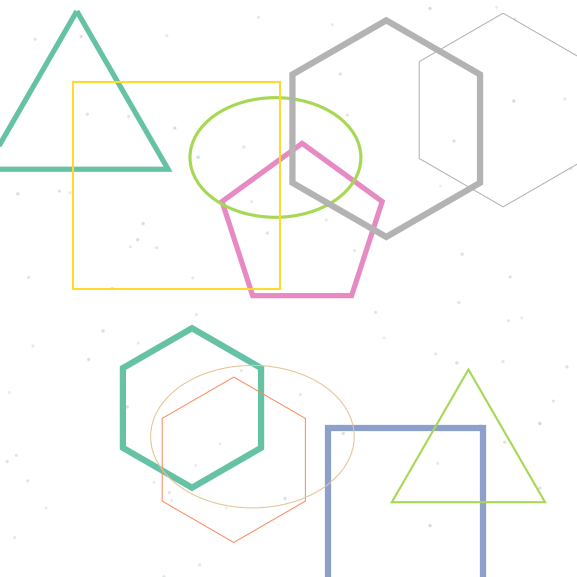[{"shape": "triangle", "thickness": 2.5, "radius": 0.91, "center": [0.133, 0.797]}, {"shape": "hexagon", "thickness": 3, "radius": 0.69, "center": [0.332, 0.293]}, {"shape": "hexagon", "thickness": 0.5, "radius": 0.72, "center": [0.405, 0.203]}, {"shape": "square", "thickness": 3, "radius": 0.67, "center": [0.702, 0.125]}, {"shape": "pentagon", "thickness": 2.5, "radius": 0.73, "center": [0.523, 0.605]}, {"shape": "oval", "thickness": 1.5, "radius": 0.74, "center": [0.477, 0.726]}, {"shape": "triangle", "thickness": 1, "radius": 0.77, "center": [0.811, 0.206]}, {"shape": "square", "thickness": 1, "radius": 0.9, "center": [0.305, 0.678]}, {"shape": "oval", "thickness": 0.5, "radius": 0.88, "center": [0.437, 0.243]}, {"shape": "hexagon", "thickness": 0.5, "radius": 0.84, "center": [0.871, 0.809]}, {"shape": "hexagon", "thickness": 3, "radius": 0.94, "center": [0.669, 0.776]}]